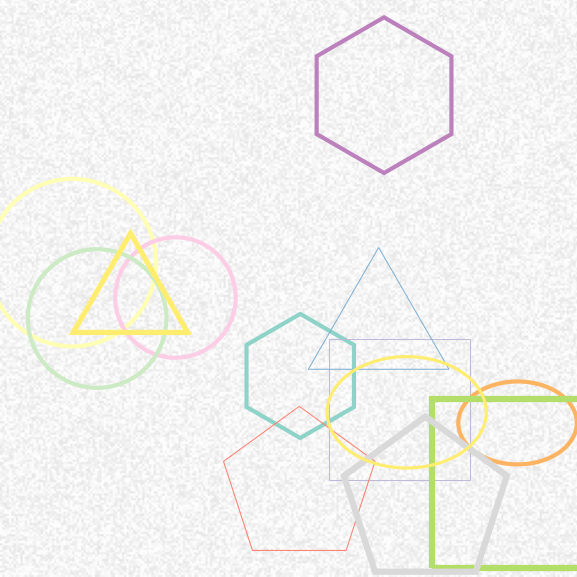[{"shape": "hexagon", "thickness": 2, "radius": 0.54, "center": [0.52, 0.348]}, {"shape": "circle", "thickness": 2, "radius": 0.73, "center": [0.125, 0.544]}, {"shape": "square", "thickness": 0.5, "radius": 0.61, "center": [0.692, 0.29]}, {"shape": "pentagon", "thickness": 0.5, "radius": 0.69, "center": [0.518, 0.158]}, {"shape": "triangle", "thickness": 0.5, "radius": 0.7, "center": [0.656, 0.43]}, {"shape": "oval", "thickness": 2, "radius": 0.51, "center": [0.896, 0.267]}, {"shape": "square", "thickness": 3, "radius": 0.73, "center": [0.894, 0.161]}, {"shape": "circle", "thickness": 2, "radius": 0.52, "center": [0.304, 0.484]}, {"shape": "pentagon", "thickness": 3, "radius": 0.74, "center": [0.737, 0.129]}, {"shape": "hexagon", "thickness": 2, "radius": 0.67, "center": [0.665, 0.834]}, {"shape": "circle", "thickness": 2, "radius": 0.6, "center": [0.168, 0.448]}, {"shape": "oval", "thickness": 1.5, "radius": 0.69, "center": [0.704, 0.285]}, {"shape": "triangle", "thickness": 2.5, "radius": 0.57, "center": [0.226, 0.481]}]